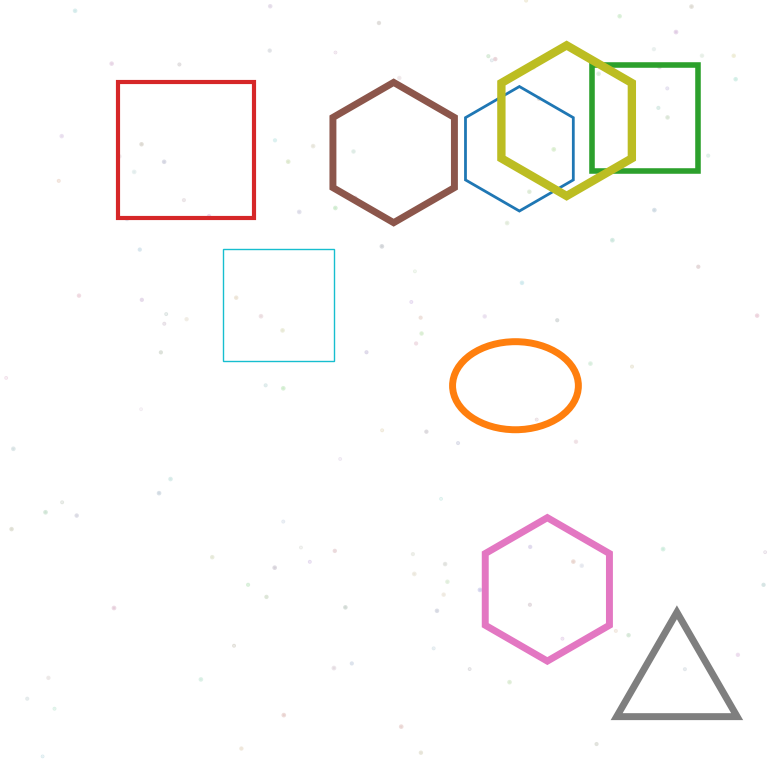[{"shape": "hexagon", "thickness": 1, "radius": 0.4, "center": [0.675, 0.807]}, {"shape": "oval", "thickness": 2.5, "radius": 0.41, "center": [0.669, 0.499]}, {"shape": "square", "thickness": 2, "radius": 0.34, "center": [0.837, 0.846]}, {"shape": "square", "thickness": 1.5, "radius": 0.44, "center": [0.241, 0.805]}, {"shape": "hexagon", "thickness": 2.5, "radius": 0.46, "center": [0.511, 0.802]}, {"shape": "hexagon", "thickness": 2.5, "radius": 0.47, "center": [0.711, 0.235]}, {"shape": "triangle", "thickness": 2.5, "radius": 0.45, "center": [0.879, 0.114]}, {"shape": "hexagon", "thickness": 3, "radius": 0.49, "center": [0.736, 0.843]}, {"shape": "square", "thickness": 0.5, "radius": 0.36, "center": [0.362, 0.604]}]